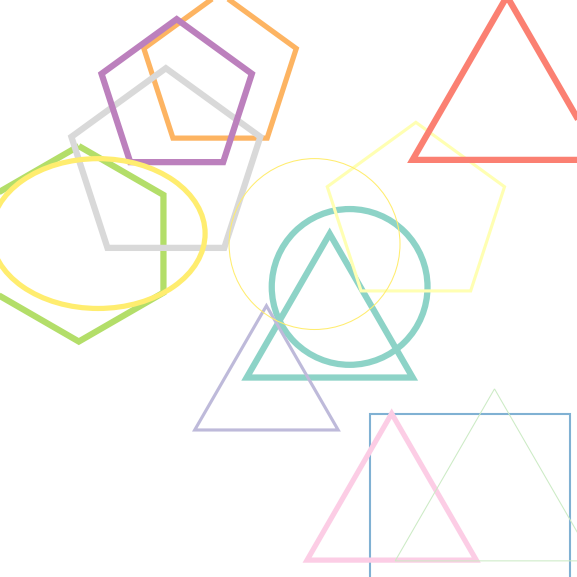[{"shape": "triangle", "thickness": 3, "radius": 0.83, "center": [0.571, 0.428]}, {"shape": "circle", "thickness": 3, "radius": 0.67, "center": [0.605, 0.502]}, {"shape": "pentagon", "thickness": 1.5, "radius": 0.81, "center": [0.72, 0.626]}, {"shape": "triangle", "thickness": 1.5, "radius": 0.72, "center": [0.461, 0.326]}, {"shape": "triangle", "thickness": 3, "radius": 0.94, "center": [0.878, 0.817]}, {"shape": "square", "thickness": 1, "radius": 0.86, "center": [0.813, 0.109]}, {"shape": "pentagon", "thickness": 2.5, "radius": 0.69, "center": [0.381, 0.872]}, {"shape": "hexagon", "thickness": 3, "radius": 0.85, "center": [0.136, 0.577]}, {"shape": "triangle", "thickness": 2.5, "radius": 0.85, "center": [0.678, 0.114]}, {"shape": "pentagon", "thickness": 3, "radius": 0.86, "center": [0.287, 0.709]}, {"shape": "pentagon", "thickness": 3, "radius": 0.68, "center": [0.306, 0.829]}, {"shape": "triangle", "thickness": 0.5, "radius": 0.99, "center": [0.856, 0.127]}, {"shape": "oval", "thickness": 2.5, "radius": 0.93, "center": [0.17, 0.595]}, {"shape": "circle", "thickness": 0.5, "radius": 0.74, "center": [0.545, 0.577]}]